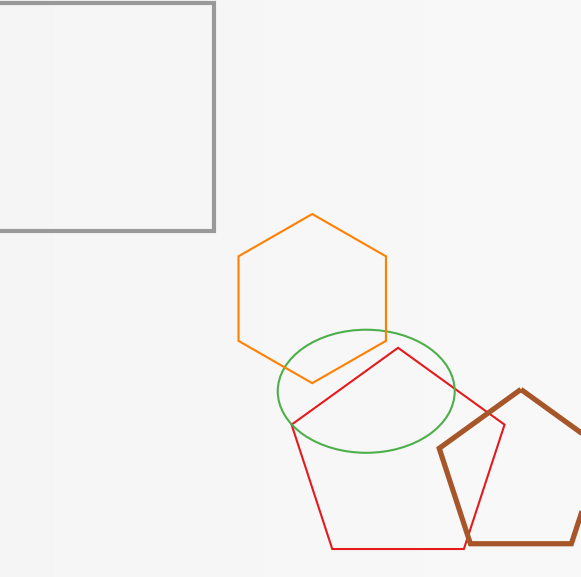[{"shape": "pentagon", "thickness": 1, "radius": 0.96, "center": [0.685, 0.204]}, {"shape": "oval", "thickness": 1, "radius": 0.76, "center": [0.63, 0.322]}, {"shape": "hexagon", "thickness": 1, "radius": 0.73, "center": [0.537, 0.482]}, {"shape": "pentagon", "thickness": 2.5, "radius": 0.74, "center": [0.896, 0.177]}, {"shape": "square", "thickness": 2, "radius": 0.99, "center": [0.171, 0.797]}]